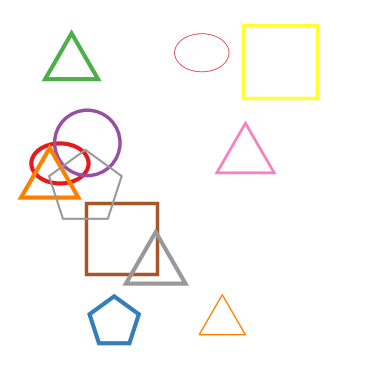[{"shape": "oval", "thickness": 0.5, "radius": 0.35, "center": [0.524, 0.863]}, {"shape": "oval", "thickness": 3, "radius": 0.37, "center": [0.156, 0.575]}, {"shape": "pentagon", "thickness": 3, "radius": 0.34, "center": [0.297, 0.163]}, {"shape": "triangle", "thickness": 3, "radius": 0.4, "center": [0.186, 0.834]}, {"shape": "circle", "thickness": 2.5, "radius": 0.42, "center": [0.227, 0.629]}, {"shape": "triangle", "thickness": 1, "radius": 0.35, "center": [0.577, 0.165]}, {"shape": "triangle", "thickness": 3, "radius": 0.43, "center": [0.129, 0.53]}, {"shape": "square", "thickness": 2.5, "radius": 0.48, "center": [0.727, 0.841]}, {"shape": "square", "thickness": 2.5, "radius": 0.46, "center": [0.315, 0.38]}, {"shape": "triangle", "thickness": 2, "radius": 0.43, "center": [0.638, 0.594]}, {"shape": "pentagon", "thickness": 1.5, "radius": 0.5, "center": [0.222, 0.512]}, {"shape": "triangle", "thickness": 3, "radius": 0.45, "center": [0.404, 0.308]}]